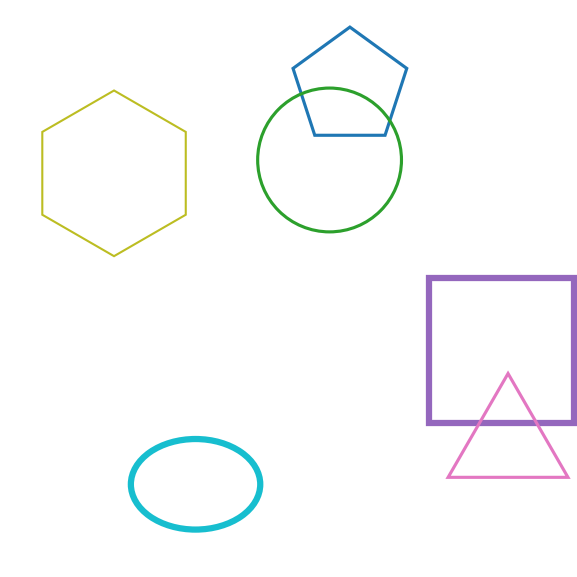[{"shape": "pentagon", "thickness": 1.5, "radius": 0.52, "center": [0.606, 0.849]}, {"shape": "circle", "thickness": 1.5, "radius": 0.62, "center": [0.571, 0.722]}, {"shape": "square", "thickness": 3, "radius": 0.63, "center": [0.868, 0.392]}, {"shape": "triangle", "thickness": 1.5, "radius": 0.6, "center": [0.88, 0.232]}, {"shape": "hexagon", "thickness": 1, "radius": 0.72, "center": [0.197, 0.699]}, {"shape": "oval", "thickness": 3, "radius": 0.56, "center": [0.339, 0.161]}]